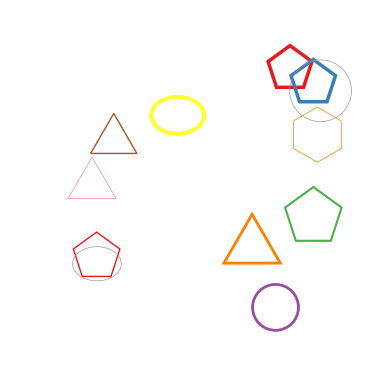[{"shape": "pentagon", "thickness": 1, "radius": 0.32, "center": [0.251, 0.333]}, {"shape": "pentagon", "thickness": 2.5, "radius": 0.3, "center": [0.753, 0.822]}, {"shape": "pentagon", "thickness": 2.5, "radius": 0.3, "center": [0.814, 0.785]}, {"shape": "pentagon", "thickness": 1.5, "radius": 0.39, "center": [0.814, 0.437]}, {"shape": "circle", "thickness": 2, "radius": 0.3, "center": [0.716, 0.202]}, {"shape": "triangle", "thickness": 2, "radius": 0.42, "center": [0.655, 0.359]}, {"shape": "hexagon", "thickness": 0.5, "radius": 0.36, "center": [0.824, 0.65]}, {"shape": "oval", "thickness": 3, "radius": 0.34, "center": [0.461, 0.7]}, {"shape": "triangle", "thickness": 1, "radius": 0.35, "center": [0.296, 0.636]}, {"shape": "triangle", "thickness": 0.5, "radius": 0.36, "center": [0.239, 0.52]}, {"shape": "oval", "thickness": 0.5, "radius": 0.32, "center": [0.252, 0.315]}, {"shape": "circle", "thickness": 0.5, "radius": 0.4, "center": [0.833, 0.764]}]